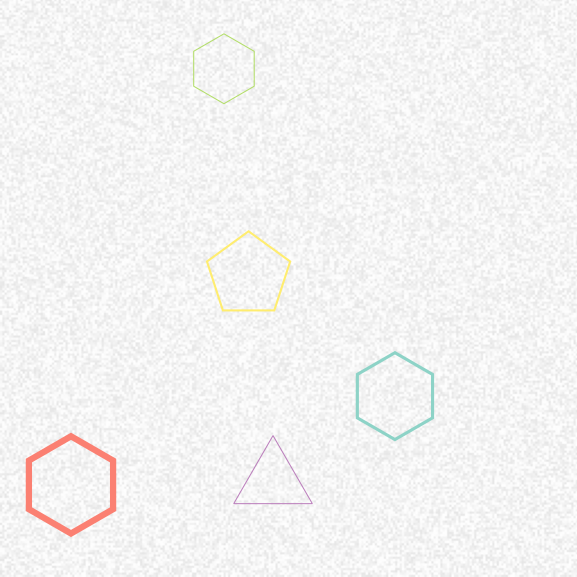[{"shape": "hexagon", "thickness": 1.5, "radius": 0.38, "center": [0.684, 0.313]}, {"shape": "hexagon", "thickness": 3, "radius": 0.42, "center": [0.123, 0.16]}, {"shape": "hexagon", "thickness": 0.5, "radius": 0.3, "center": [0.388, 0.88]}, {"shape": "triangle", "thickness": 0.5, "radius": 0.39, "center": [0.473, 0.166]}, {"shape": "pentagon", "thickness": 1, "radius": 0.38, "center": [0.43, 0.523]}]